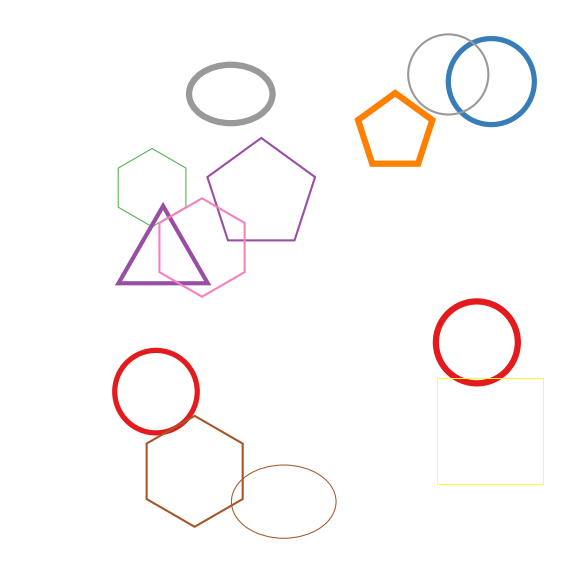[{"shape": "circle", "thickness": 2.5, "radius": 0.36, "center": [0.27, 0.321]}, {"shape": "circle", "thickness": 3, "radius": 0.35, "center": [0.826, 0.406]}, {"shape": "circle", "thickness": 2.5, "radius": 0.37, "center": [0.851, 0.858]}, {"shape": "hexagon", "thickness": 0.5, "radius": 0.34, "center": [0.263, 0.674]}, {"shape": "triangle", "thickness": 2, "radius": 0.45, "center": [0.282, 0.553]}, {"shape": "pentagon", "thickness": 1, "radius": 0.49, "center": [0.452, 0.662]}, {"shape": "pentagon", "thickness": 3, "radius": 0.34, "center": [0.684, 0.77]}, {"shape": "square", "thickness": 0.5, "radius": 0.46, "center": [0.848, 0.254]}, {"shape": "oval", "thickness": 0.5, "radius": 0.45, "center": [0.491, 0.13]}, {"shape": "hexagon", "thickness": 1, "radius": 0.48, "center": [0.337, 0.183]}, {"shape": "hexagon", "thickness": 1, "radius": 0.43, "center": [0.35, 0.571]}, {"shape": "oval", "thickness": 3, "radius": 0.36, "center": [0.4, 0.836]}, {"shape": "circle", "thickness": 1, "radius": 0.35, "center": [0.776, 0.87]}]